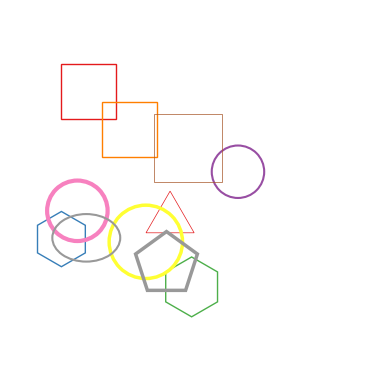[{"shape": "triangle", "thickness": 0.5, "radius": 0.36, "center": [0.442, 0.431]}, {"shape": "square", "thickness": 1, "radius": 0.36, "center": [0.229, 0.762]}, {"shape": "hexagon", "thickness": 1, "radius": 0.36, "center": [0.16, 0.379]}, {"shape": "hexagon", "thickness": 1, "radius": 0.39, "center": [0.498, 0.255]}, {"shape": "circle", "thickness": 1.5, "radius": 0.34, "center": [0.618, 0.554]}, {"shape": "square", "thickness": 1, "radius": 0.35, "center": [0.336, 0.663]}, {"shape": "circle", "thickness": 2.5, "radius": 0.48, "center": [0.379, 0.372]}, {"shape": "square", "thickness": 0.5, "radius": 0.44, "center": [0.488, 0.616]}, {"shape": "circle", "thickness": 3, "radius": 0.39, "center": [0.201, 0.452]}, {"shape": "oval", "thickness": 1.5, "radius": 0.44, "center": [0.224, 0.382]}, {"shape": "pentagon", "thickness": 2.5, "radius": 0.42, "center": [0.432, 0.314]}]